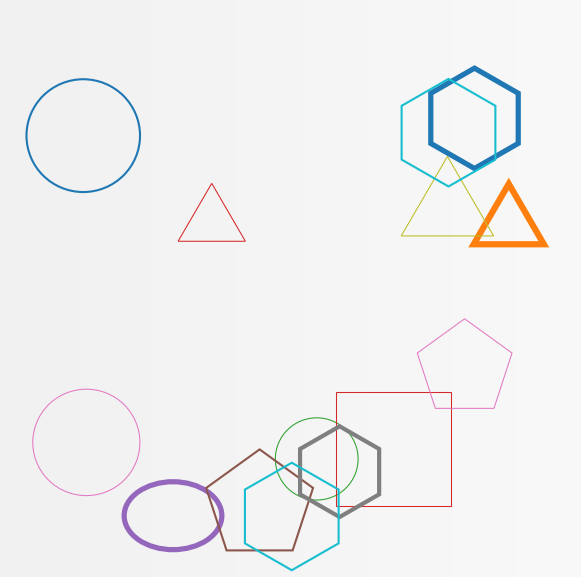[{"shape": "circle", "thickness": 1, "radius": 0.49, "center": [0.143, 0.764]}, {"shape": "hexagon", "thickness": 2.5, "radius": 0.43, "center": [0.816, 0.794]}, {"shape": "triangle", "thickness": 3, "radius": 0.35, "center": [0.875, 0.611]}, {"shape": "circle", "thickness": 0.5, "radius": 0.36, "center": [0.545, 0.204]}, {"shape": "square", "thickness": 0.5, "radius": 0.5, "center": [0.676, 0.222]}, {"shape": "triangle", "thickness": 0.5, "radius": 0.33, "center": [0.364, 0.615]}, {"shape": "oval", "thickness": 2.5, "radius": 0.42, "center": [0.298, 0.106]}, {"shape": "pentagon", "thickness": 1, "radius": 0.48, "center": [0.447, 0.124]}, {"shape": "circle", "thickness": 0.5, "radius": 0.46, "center": [0.149, 0.233]}, {"shape": "pentagon", "thickness": 0.5, "radius": 0.43, "center": [0.799, 0.361]}, {"shape": "hexagon", "thickness": 2, "radius": 0.39, "center": [0.584, 0.182]}, {"shape": "triangle", "thickness": 0.5, "radius": 0.46, "center": [0.77, 0.636]}, {"shape": "hexagon", "thickness": 1, "radius": 0.47, "center": [0.502, 0.105]}, {"shape": "hexagon", "thickness": 1, "radius": 0.47, "center": [0.772, 0.769]}]